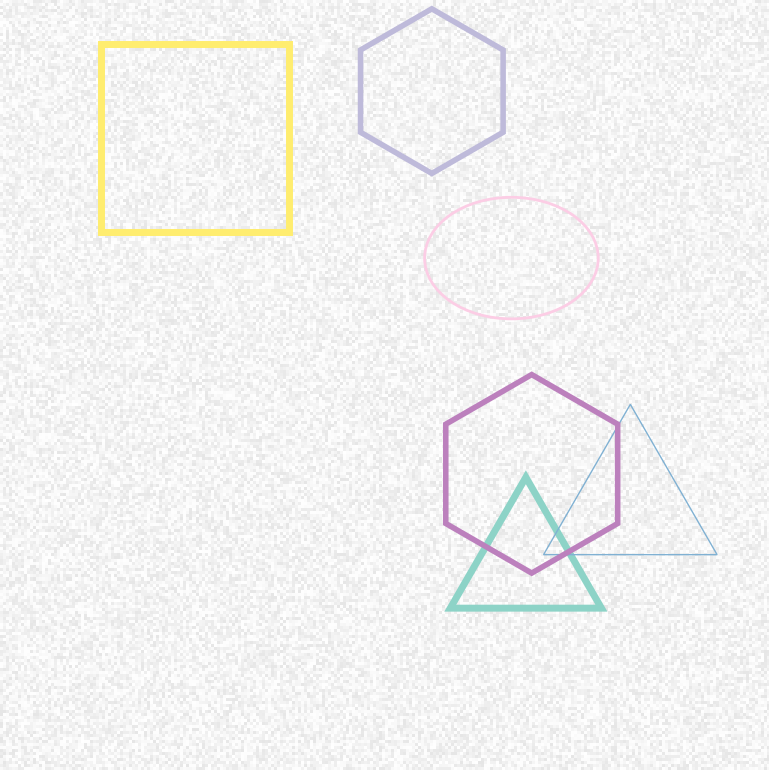[{"shape": "triangle", "thickness": 2.5, "radius": 0.57, "center": [0.683, 0.267]}, {"shape": "hexagon", "thickness": 2, "radius": 0.53, "center": [0.561, 0.882]}, {"shape": "triangle", "thickness": 0.5, "radius": 0.65, "center": [0.819, 0.345]}, {"shape": "oval", "thickness": 1, "radius": 0.56, "center": [0.664, 0.665]}, {"shape": "hexagon", "thickness": 2, "radius": 0.64, "center": [0.691, 0.385]}, {"shape": "square", "thickness": 2.5, "radius": 0.61, "center": [0.253, 0.821]}]